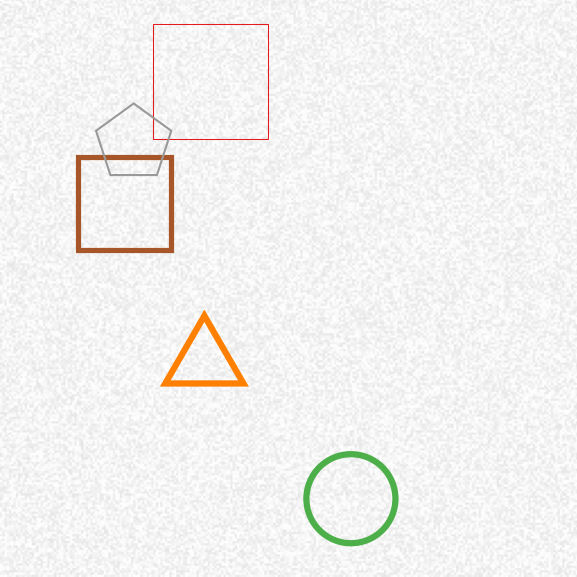[{"shape": "square", "thickness": 0.5, "radius": 0.5, "center": [0.364, 0.859]}, {"shape": "circle", "thickness": 3, "radius": 0.39, "center": [0.608, 0.136]}, {"shape": "triangle", "thickness": 3, "radius": 0.39, "center": [0.354, 0.374]}, {"shape": "square", "thickness": 2.5, "radius": 0.4, "center": [0.216, 0.647]}, {"shape": "pentagon", "thickness": 1, "radius": 0.34, "center": [0.231, 0.751]}]